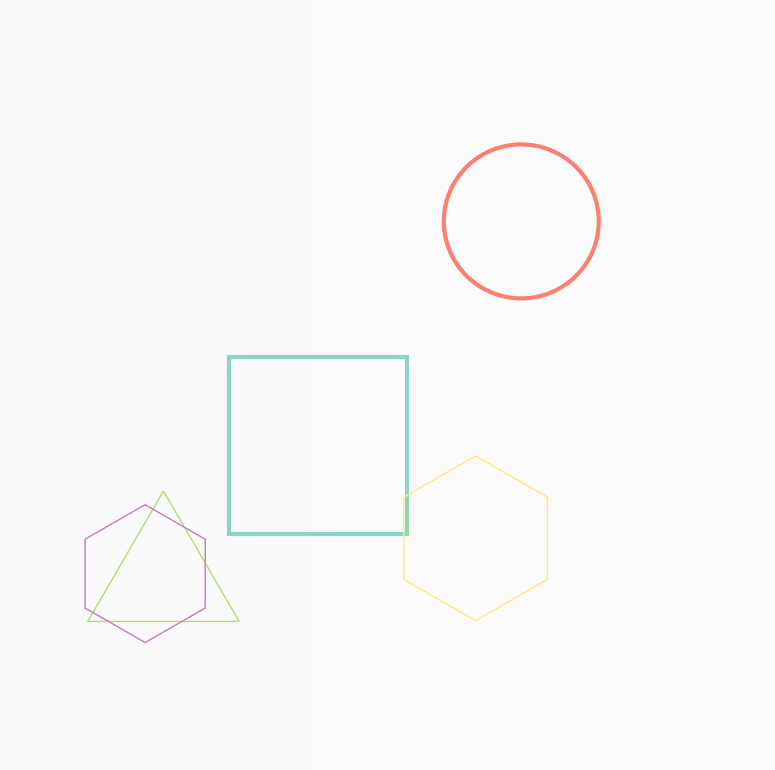[{"shape": "square", "thickness": 1.5, "radius": 0.57, "center": [0.41, 0.421]}, {"shape": "circle", "thickness": 1.5, "radius": 0.5, "center": [0.673, 0.712]}, {"shape": "triangle", "thickness": 0.5, "radius": 0.56, "center": [0.211, 0.249]}, {"shape": "hexagon", "thickness": 0.5, "radius": 0.45, "center": [0.187, 0.255]}, {"shape": "hexagon", "thickness": 0.5, "radius": 0.53, "center": [0.614, 0.301]}]